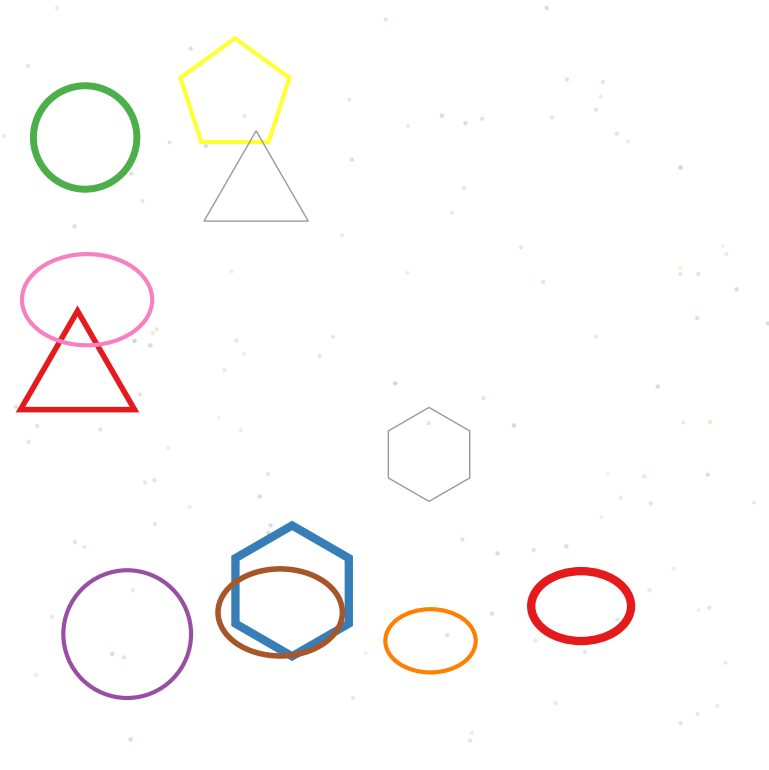[{"shape": "oval", "thickness": 3, "radius": 0.32, "center": [0.755, 0.213]}, {"shape": "triangle", "thickness": 2, "radius": 0.43, "center": [0.101, 0.511]}, {"shape": "hexagon", "thickness": 3, "radius": 0.42, "center": [0.379, 0.233]}, {"shape": "circle", "thickness": 2.5, "radius": 0.34, "center": [0.111, 0.821]}, {"shape": "circle", "thickness": 1.5, "radius": 0.41, "center": [0.165, 0.176]}, {"shape": "oval", "thickness": 1.5, "radius": 0.29, "center": [0.559, 0.168]}, {"shape": "pentagon", "thickness": 1.5, "radius": 0.37, "center": [0.305, 0.876]}, {"shape": "oval", "thickness": 2, "radius": 0.4, "center": [0.364, 0.205]}, {"shape": "oval", "thickness": 1.5, "radius": 0.42, "center": [0.113, 0.611]}, {"shape": "triangle", "thickness": 0.5, "radius": 0.39, "center": [0.333, 0.752]}, {"shape": "hexagon", "thickness": 0.5, "radius": 0.31, "center": [0.557, 0.41]}]